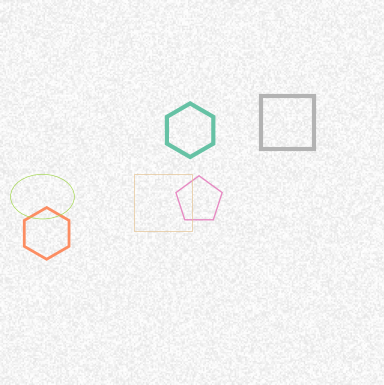[{"shape": "hexagon", "thickness": 3, "radius": 0.35, "center": [0.494, 0.662]}, {"shape": "hexagon", "thickness": 2, "radius": 0.34, "center": [0.121, 0.394]}, {"shape": "pentagon", "thickness": 1, "radius": 0.32, "center": [0.517, 0.48]}, {"shape": "oval", "thickness": 0.5, "radius": 0.41, "center": [0.11, 0.489]}, {"shape": "square", "thickness": 0.5, "radius": 0.37, "center": [0.423, 0.475]}, {"shape": "square", "thickness": 3, "radius": 0.34, "center": [0.746, 0.683]}]